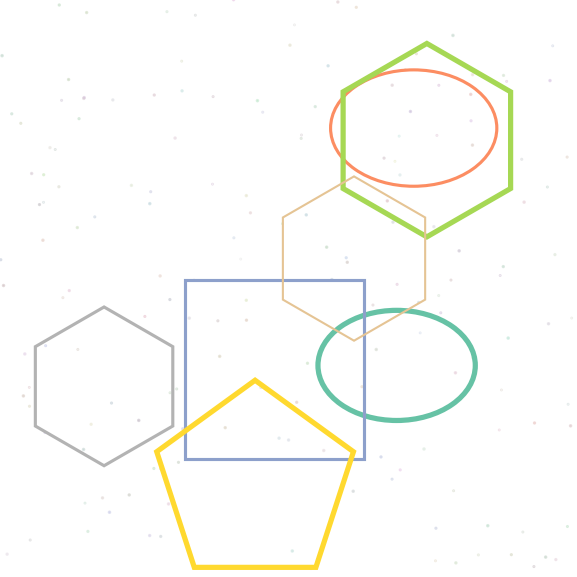[{"shape": "oval", "thickness": 2.5, "radius": 0.68, "center": [0.687, 0.366]}, {"shape": "oval", "thickness": 1.5, "radius": 0.72, "center": [0.716, 0.777]}, {"shape": "square", "thickness": 1.5, "radius": 0.78, "center": [0.476, 0.36]}, {"shape": "hexagon", "thickness": 2.5, "radius": 0.84, "center": [0.739, 0.756]}, {"shape": "pentagon", "thickness": 2.5, "radius": 0.9, "center": [0.442, 0.162]}, {"shape": "hexagon", "thickness": 1, "radius": 0.71, "center": [0.613, 0.551]}, {"shape": "hexagon", "thickness": 1.5, "radius": 0.69, "center": [0.18, 0.33]}]